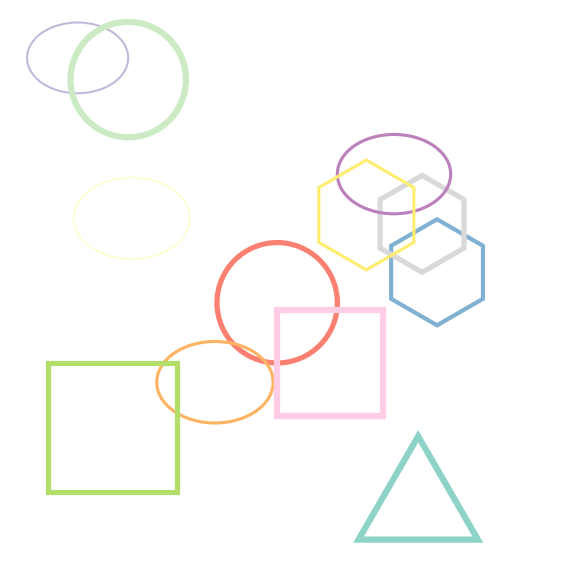[{"shape": "triangle", "thickness": 3, "radius": 0.6, "center": [0.724, 0.124]}, {"shape": "oval", "thickness": 0.5, "radius": 0.5, "center": [0.228, 0.621]}, {"shape": "oval", "thickness": 1, "radius": 0.44, "center": [0.134, 0.899]}, {"shape": "circle", "thickness": 2.5, "radius": 0.52, "center": [0.48, 0.475]}, {"shape": "hexagon", "thickness": 2, "radius": 0.46, "center": [0.757, 0.528]}, {"shape": "oval", "thickness": 1.5, "radius": 0.5, "center": [0.372, 0.337]}, {"shape": "square", "thickness": 2.5, "radius": 0.56, "center": [0.195, 0.259]}, {"shape": "square", "thickness": 3, "radius": 0.46, "center": [0.572, 0.37]}, {"shape": "hexagon", "thickness": 2.5, "radius": 0.42, "center": [0.731, 0.612]}, {"shape": "oval", "thickness": 1.5, "radius": 0.49, "center": [0.682, 0.698]}, {"shape": "circle", "thickness": 3, "radius": 0.5, "center": [0.222, 0.861]}, {"shape": "hexagon", "thickness": 1.5, "radius": 0.48, "center": [0.634, 0.627]}]